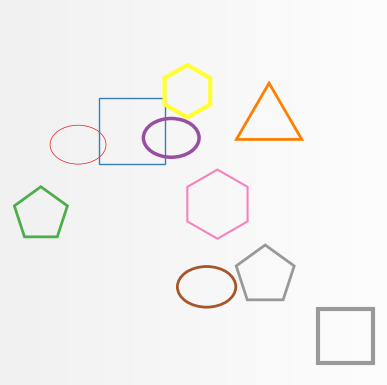[{"shape": "oval", "thickness": 0.5, "radius": 0.36, "center": [0.201, 0.624]}, {"shape": "square", "thickness": 1, "radius": 0.43, "center": [0.34, 0.659]}, {"shape": "pentagon", "thickness": 2, "radius": 0.36, "center": [0.105, 0.443]}, {"shape": "oval", "thickness": 2.5, "radius": 0.36, "center": [0.442, 0.642]}, {"shape": "triangle", "thickness": 2, "radius": 0.49, "center": [0.694, 0.687]}, {"shape": "hexagon", "thickness": 3, "radius": 0.34, "center": [0.484, 0.763]}, {"shape": "oval", "thickness": 2, "radius": 0.38, "center": [0.533, 0.255]}, {"shape": "hexagon", "thickness": 1.5, "radius": 0.45, "center": [0.561, 0.47]}, {"shape": "pentagon", "thickness": 2, "radius": 0.39, "center": [0.684, 0.285]}, {"shape": "square", "thickness": 3, "radius": 0.35, "center": [0.892, 0.128]}]